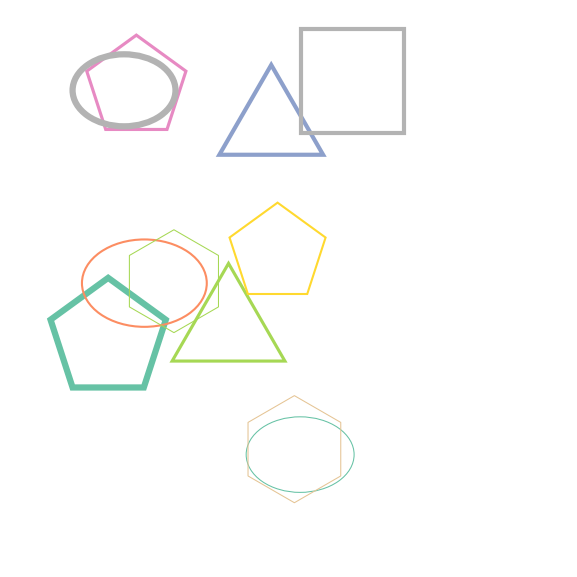[{"shape": "oval", "thickness": 0.5, "radius": 0.47, "center": [0.52, 0.212]}, {"shape": "pentagon", "thickness": 3, "radius": 0.52, "center": [0.187, 0.413]}, {"shape": "oval", "thickness": 1, "radius": 0.54, "center": [0.25, 0.509]}, {"shape": "triangle", "thickness": 2, "radius": 0.52, "center": [0.47, 0.783]}, {"shape": "pentagon", "thickness": 1.5, "radius": 0.45, "center": [0.236, 0.848]}, {"shape": "hexagon", "thickness": 0.5, "radius": 0.45, "center": [0.301, 0.512]}, {"shape": "triangle", "thickness": 1.5, "radius": 0.56, "center": [0.396, 0.43]}, {"shape": "pentagon", "thickness": 1, "radius": 0.44, "center": [0.481, 0.561]}, {"shape": "hexagon", "thickness": 0.5, "radius": 0.46, "center": [0.51, 0.221]}, {"shape": "oval", "thickness": 3, "radius": 0.45, "center": [0.215, 0.843]}, {"shape": "square", "thickness": 2, "radius": 0.45, "center": [0.61, 0.859]}]